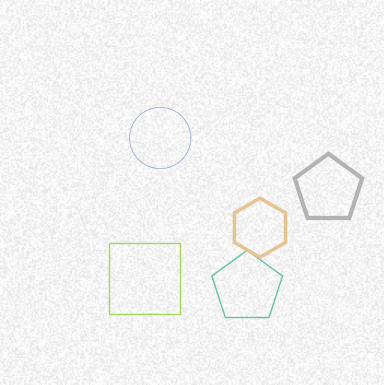[{"shape": "pentagon", "thickness": 1, "radius": 0.48, "center": [0.642, 0.253]}, {"shape": "circle", "thickness": 0.5, "radius": 0.4, "center": [0.416, 0.642]}, {"shape": "square", "thickness": 1, "radius": 0.46, "center": [0.375, 0.277]}, {"shape": "hexagon", "thickness": 2.5, "radius": 0.38, "center": [0.675, 0.409]}, {"shape": "pentagon", "thickness": 3, "radius": 0.46, "center": [0.853, 0.508]}]